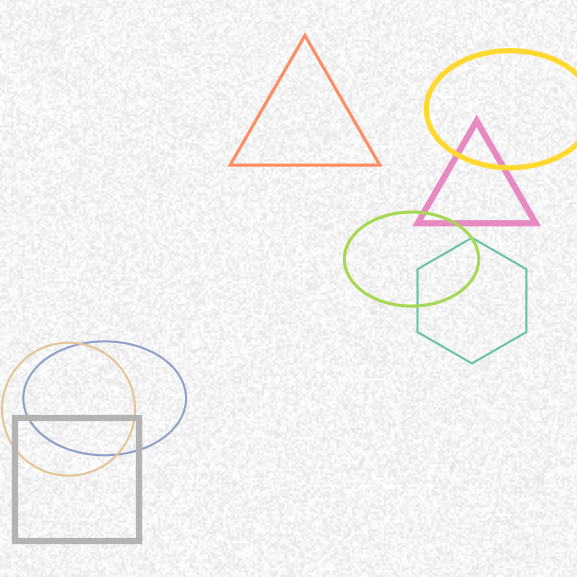[{"shape": "hexagon", "thickness": 1, "radius": 0.54, "center": [0.817, 0.479]}, {"shape": "triangle", "thickness": 1.5, "radius": 0.75, "center": [0.528, 0.788]}, {"shape": "oval", "thickness": 1, "radius": 0.7, "center": [0.181, 0.309]}, {"shape": "triangle", "thickness": 3, "radius": 0.59, "center": [0.825, 0.672]}, {"shape": "oval", "thickness": 1.5, "radius": 0.58, "center": [0.713, 0.55]}, {"shape": "oval", "thickness": 2.5, "radius": 0.72, "center": [0.883, 0.81]}, {"shape": "circle", "thickness": 1, "radius": 0.58, "center": [0.119, 0.291]}, {"shape": "square", "thickness": 3, "radius": 0.54, "center": [0.134, 0.169]}]